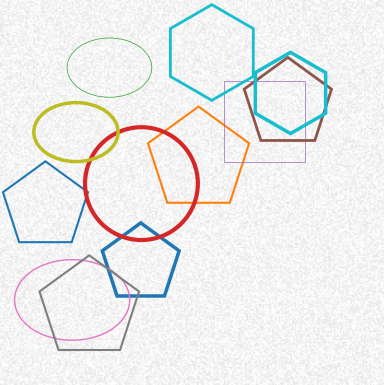[{"shape": "pentagon", "thickness": 1.5, "radius": 0.58, "center": [0.118, 0.465]}, {"shape": "pentagon", "thickness": 2.5, "radius": 0.52, "center": [0.366, 0.316]}, {"shape": "pentagon", "thickness": 1.5, "radius": 0.69, "center": [0.516, 0.585]}, {"shape": "oval", "thickness": 0.5, "radius": 0.55, "center": [0.284, 0.824]}, {"shape": "circle", "thickness": 3, "radius": 0.73, "center": [0.367, 0.523]}, {"shape": "square", "thickness": 0.5, "radius": 0.52, "center": [0.687, 0.684]}, {"shape": "pentagon", "thickness": 2, "radius": 0.6, "center": [0.748, 0.732]}, {"shape": "oval", "thickness": 1, "radius": 0.75, "center": [0.187, 0.221]}, {"shape": "pentagon", "thickness": 1.5, "radius": 0.68, "center": [0.232, 0.201]}, {"shape": "oval", "thickness": 2.5, "radius": 0.55, "center": [0.197, 0.657]}, {"shape": "hexagon", "thickness": 2.5, "radius": 0.53, "center": [0.755, 0.759]}, {"shape": "hexagon", "thickness": 2, "radius": 0.62, "center": [0.55, 0.864]}]